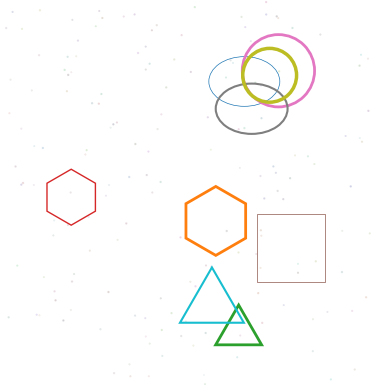[{"shape": "oval", "thickness": 0.5, "radius": 0.46, "center": [0.635, 0.788]}, {"shape": "hexagon", "thickness": 2, "radius": 0.45, "center": [0.561, 0.426]}, {"shape": "triangle", "thickness": 2, "radius": 0.34, "center": [0.62, 0.139]}, {"shape": "hexagon", "thickness": 1, "radius": 0.36, "center": [0.185, 0.488]}, {"shape": "square", "thickness": 0.5, "radius": 0.44, "center": [0.755, 0.356]}, {"shape": "circle", "thickness": 2, "radius": 0.47, "center": [0.723, 0.816]}, {"shape": "oval", "thickness": 1.5, "radius": 0.47, "center": [0.654, 0.718]}, {"shape": "circle", "thickness": 2.5, "radius": 0.35, "center": [0.7, 0.804]}, {"shape": "triangle", "thickness": 1.5, "radius": 0.48, "center": [0.55, 0.21]}]